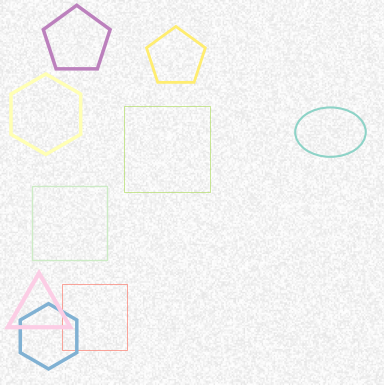[{"shape": "oval", "thickness": 1.5, "radius": 0.46, "center": [0.858, 0.657]}, {"shape": "hexagon", "thickness": 2.5, "radius": 0.52, "center": [0.119, 0.703]}, {"shape": "square", "thickness": 0.5, "radius": 0.43, "center": [0.246, 0.176]}, {"shape": "hexagon", "thickness": 2.5, "radius": 0.42, "center": [0.126, 0.126]}, {"shape": "square", "thickness": 0.5, "radius": 0.56, "center": [0.433, 0.614]}, {"shape": "triangle", "thickness": 3, "radius": 0.47, "center": [0.101, 0.197]}, {"shape": "pentagon", "thickness": 2.5, "radius": 0.46, "center": [0.199, 0.895]}, {"shape": "square", "thickness": 1, "radius": 0.48, "center": [0.18, 0.42]}, {"shape": "pentagon", "thickness": 2, "radius": 0.4, "center": [0.457, 0.851]}]